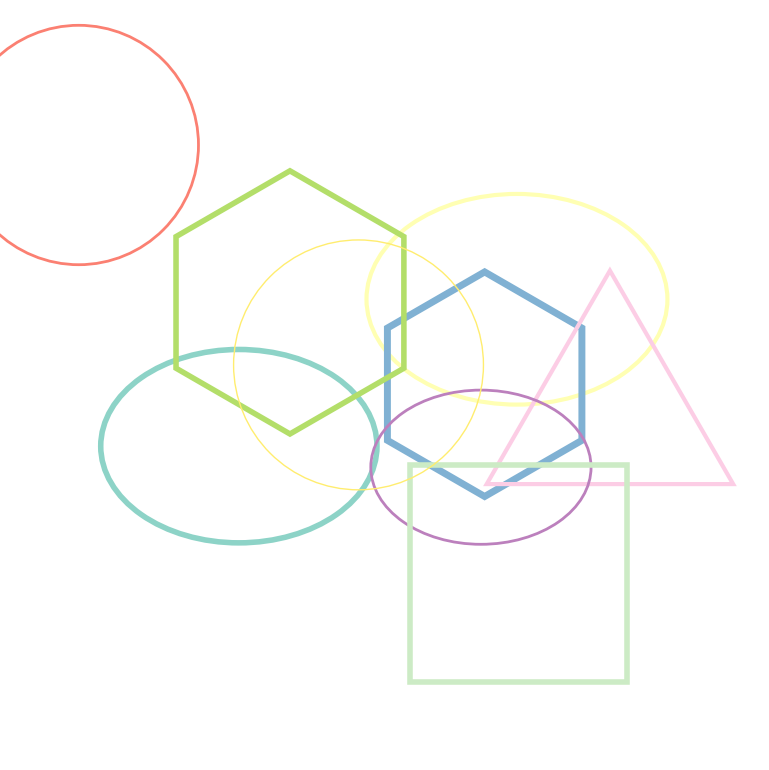[{"shape": "oval", "thickness": 2, "radius": 0.9, "center": [0.31, 0.421]}, {"shape": "oval", "thickness": 1.5, "radius": 0.98, "center": [0.671, 0.611]}, {"shape": "circle", "thickness": 1, "radius": 0.78, "center": [0.102, 0.812]}, {"shape": "hexagon", "thickness": 2.5, "radius": 0.73, "center": [0.629, 0.501]}, {"shape": "hexagon", "thickness": 2, "radius": 0.85, "center": [0.377, 0.607]}, {"shape": "triangle", "thickness": 1.5, "radius": 0.92, "center": [0.792, 0.464]}, {"shape": "oval", "thickness": 1, "radius": 0.72, "center": [0.625, 0.393]}, {"shape": "square", "thickness": 2, "radius": 0.7, "center": [0.673, 0.255]}, {"shape": "circle", "thickness": 0.5, "radius": 0.81, "center": [0.466, 0.526]}]